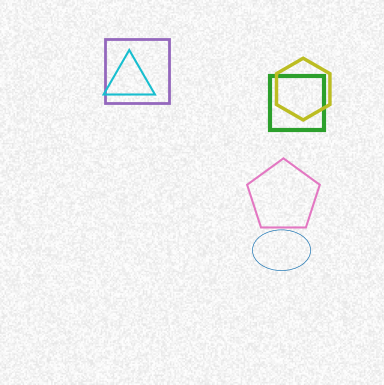[{"shape": "oval", "thickness": 0.5, "radius": 0.38, "center": [0.731, 0.35]}, {"shape": "square", "thickness": 3, "radius": 0.35, "center": [0.772, 0.732]}, {"shape": "square", "thickness": 2, "radius": 0.41, "center": [0.355, 0.816]}, {"shape": "pentagon", "thickness": 1.5, "radius": 0.5, "center": [0.736, 0.489]}, {"shape": "hexagon", "thickness": 2.5, "radius": 0.4, "center": [0.788, 0.769]}, {"shape": "triangle", "thickness": 1.5, "radius": 0.39, "center": [0.336, 0.793]}]